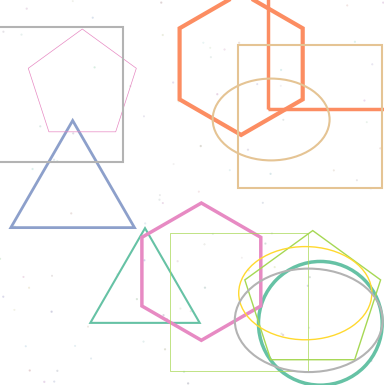[{"shape": "circle", "thickness": 2.5, "radius": 0.8, "center": [0.832, 0.16]}, {"shape": "triangle", "thickness": 1.5, "radius": 0.82, "center": [0.377, 0.243]}, {"shape": "square", "thickness": 2.5, "radius": 0.81, "center": [0.857, 0.878]}, {"shape": "hexagon", "thickness": 3, "radius": 0.92, "center": [0.626, 0.834]}, {"shape": "triangle", "thickness": 2, "radius": 0.93, "center": [0.189, 0.501]}, {"shape": "pentagon", "thickness": 0.5, "radius": 0.74, "center": [0.214, 0.777]}, {"shape": "hexagon", "thickness": 2.5, "radius": 0.89, "center": [0.523, 0.294]}, {"shape": "pentagon", "thickness": 1, "radius": 0.93, "center": [0.812, 0.216]}, {"shape": "square", "thickness": 0.5, "radius": 0.89, "center": [0.621, 0.216]}, {"shape": "oval", "thickness": 1, "radius": 0.86, "center": [0.793, 0.238]}, {"shape": "square", "thickness": 1.5, "radius": 0.93, "center": [0.805, 0.697]}, {"shape": "oval", "thickness": 1.5, "radius": 0.76, "center": [0.704, 0.69]}, {"shape": "square", "thickness": 1.5, "radius": 0.88, "center": [0.145, 0.755]}, {"shape": "oval", "thickness": 1.5, "radius": 0.96, "center": [0.802, 0.168]}]